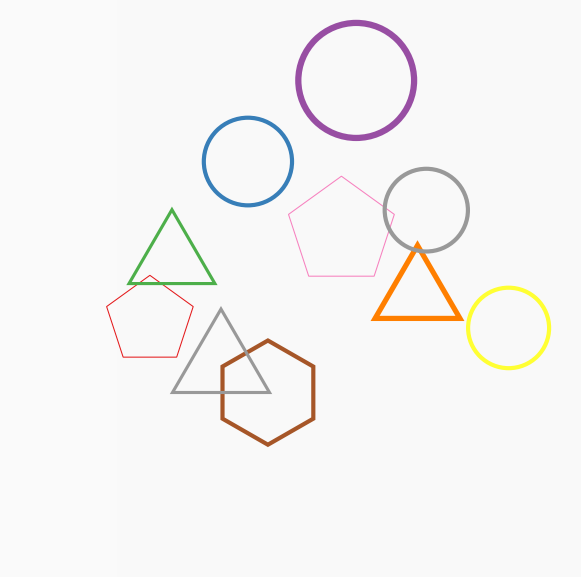[{"shape": "pentagon", "thickness": 0.5, "radius": 0.39, "center": [0.258, 0.444]}, {"shape": "circle", "thickness": 2, "radius": 0.38, "center": [0.427, 0.719]}, {"shape": "triangle", "thickness": 1.5, "radius": 0.43, "center": [0.296, 0.551]}, {"shape": "circle", "thickness": 3, "radius": 0.5, "center": [0.613, 0.86]}, {"shape": "triangle", "thickness": 2.5, "radius": 0.42, "center": [0.718, 0.49]}, {"shape": "circle", "thickness": 2, "radius": 0.35, "center": [0.875, 0.431]}, {"shape": "hexagon", "thickness": 2, "radius": 0.45, "center": [0.461, 0.319]}, {"shape": "pentagon", "thickness": 0.5, "radius": 0.48, "center": [0.587, 0.598]}, {"shape": "triangle", "thickness": 1.5, "radius": 0.48, "center": [0.38, 0.368]}, {"shape": "circle", "thickness": 2, "radius": 0.36, "center": [0.733, 0.635]}]